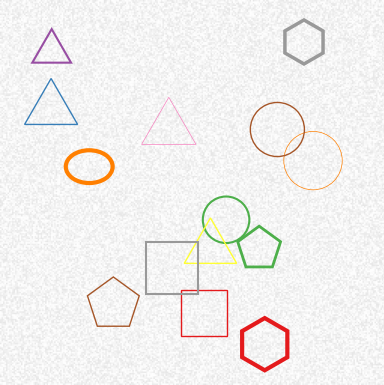[{"shape": "square", "thickness": 1, "radius": 0.3, "center": [0.531, 0.186]}, {"shape": "hexagon", "thickness": 3, "radius": 0.34, "center": [0.688, 0.106]}, {"shape": "triangle", "thickness": 1, "radius": 0.4, "center": [0.133, 0.717]}, {"shape": "pentagon", "thickness": 2, "radius": 0.29, "center": [0.673, 0.354]}, {"shape": "circle", "thickness": 1.5, "radius": 0.3, "center": [0.587, 0.429]}, {"shape": "triangle", "thickness": 1.5, "radius": 0.29, "center": [0.134, 0.866]}, {"shape": "circle", "thickness": 0.5, "radius": 0.38, "center": [0.813, 0.583]}, {"shape": "oval", "thickness": 3, "radius": 0.3, "center": [0.232, 0.567]}, {"shape": "triangle", "thickness": 1, "radius": 0.39, "center": [0.547, 0.355]}, {"shape": "circle", "thickness": 1, "radius": 0.35, "center": [0.72, 0.664]}, {"shape": "pentagon", "thickness": 1, "radius": 0.35, "center": [0.294, 0.21]}, {"shape": "triangle", "thickness": 0.5, "radius": 0.41, "center": [0.438, 0.666]}, {"shape": "hexagon", "thickness": 2.5, "radius": 0.29, "center": [0.79, 0.891]}, {"shape": "square", "thickness": 1.5, "radius": 0.33, "center": [0.447, 0.304]}]